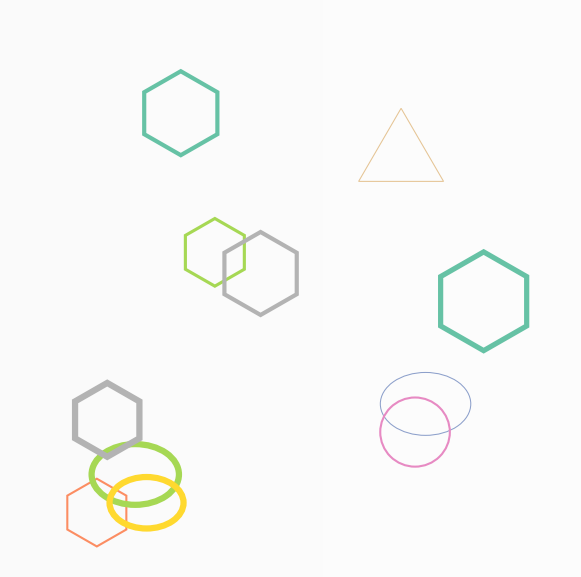[{"shape": "hexagon", "thickness": 2, "radius": 0.36, "center": [0.311, 0.803]}, {"shape": "hexagon", "thickness": 2.5, "radius": 0.43, "center": [0.832, 0.477]}, {"shape": "hexagon", "thickness": 1, "radius": 0.29, "center": [0.167, 0.112]}, {"shape": "oval", "thickness": 0.5, "radius": 0.39, "center": [0.732, 0.3]}, {"shape": "circle", "thickness": 1, "radius": 0.3, "center": [0.714, 0.251]}, {"shape": "hexagon", "thickness": 1.5, "radius": 0.29, "center": [0.37, 0.562]}, {"shape": "oval", "thickness": 3, "radius": 0.38, "center": [0.233, 0.178]}, {"shape": "oval", "thickness": 3, "radius": 0.32, "center": [0.252, 0.129]}, {"shape": "triangle", "thickness": 0.5, "radius": 0.42, "center": [0.69, 0.727]}, {"shape": "hexagon", "thickness": 3, "radius": 0.32, "center": [0.184, 0.272]}, {"shape": "hexagon", "thickness": 2, "radius": 0.36, "center": [0.448, 0.526]}]